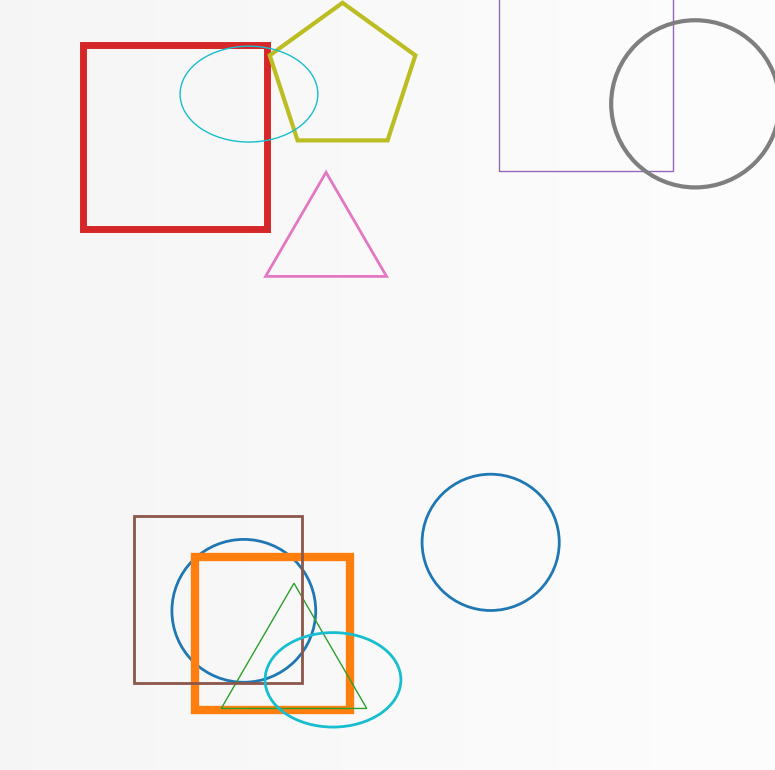[{"shape": "circle", "thickness": 1, "radius": 0.44, "center": [0.633, 0.296]}, {"shape": "circle", "thickness": 1, "radius": 0.46, "center": [0.315, 0.207]}, {"shape": "square", "thickness": 3, "radius": 0.5, "center": [0.352, 0.178]}, {"shape": "triangle", "thickness": 0.5, "radius": 0.54, "center": [0.379, 0.134]}, {"shape": "square", "thickness": 2.5, "radius": 0.59, "center": [0.226, 0.822]}, {"shape": "square", "thickness": 0.5, "radius": 0.56, "center": [0.756, 0.89]}, {"shape": "square", "thickness": 1, "radius": 0.54, "center": [0.282, 0.222]}, {"shape": "triangle", "thickness": 1, "radius": 0.45, "center": [0.421, 0.686]}, {"shape": "circle", "thickness": 1.5, "radius": 0.54, "center": [0.897, 0.865]}, {"shape": "pentagon", "thickness": 1.5, "radius": 0.49, "center": [0.442, 0.898]}, {"shape": "oval", "thickness": 1, "radius": 0.44, "center": [0.43, 0.117]}, {"shape": "oval", "thickness": 0.5, "radius": 0.44, "center": [0.321, 0.878]}]